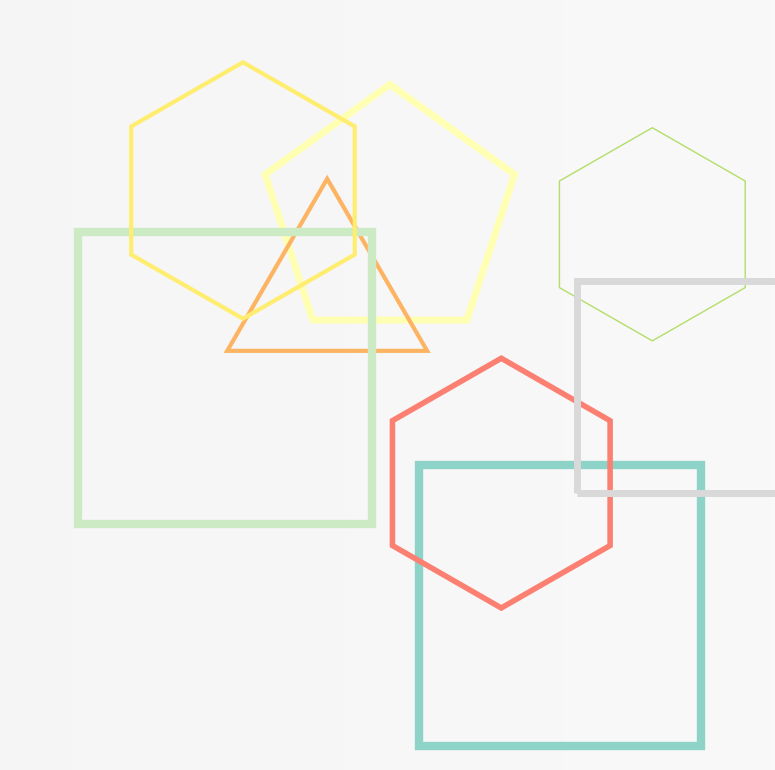[{"shape": "square", "thickness": 3, "radius": 0.91, "center": [0.722, 0.214]}, {"shape": "pentagon", "thickness": 2.5, "radius": 0.85, "center": [0.503, 0.721]}, {"shape": "hexagon", "thickness": 2, "radius": 0.81, "center": [0.647, 0.373]}, {"shape": "triangle", "thickness": 1.5, "radius": 0.74, "center": [0.422, 0.619]}, {"shape": "hexagon", "thickness": 0.5, "radius": 0.69, "center": [0.842, 0.696]}, {"shape": "square", "thickness": 2.5, "radius": 0.69, "center": [0.882, 0.497]}, {"shape": "square", "thickness": 3, "radius": 0.95, "center": [0.29, 0.509]}, {"shape": "hexagon", "thickness": 1.5, "radius": 0.83, "center": [0.313, 0.753]}]